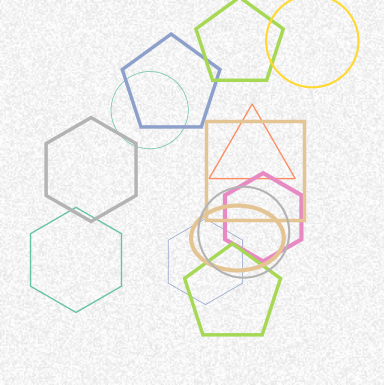[{"shape": "circle", "thickness": 0.5, "radius": 0.5, "center": [0.389, 0.714]}, {"shape": "hexagon", "thickness": 1, "radius": 0.68, "center": [0.197, 0.325]}, {"shape": "triangle", "thickness": 1, "radius": 0.65, "center": [0.655, 0.601]}, {"shape": "pentagon", "thickness": 2.5, "radius": 0.67, "center": [0.445, 0.778]}, {"shape": "hexagon", "thickness": 0.5, "radius": 0.56, "center": [0.534, 0.32]}, {"shape": "hexagon", "thickness": 3, "radius": 0.57, "center": [0.684, 0.436]}, {"shape": "pentagon", "thickness": 2.5, "radius": 0.66, "center": [0.604, 0.236]}, {"shape": "pentagon", "thickness": 2.5, "radius": 0.6, "center": [0.622, 0.888]}, {"shape": "circle", "thickness": 1.5, "radius": 0.6, "center": [0.811, 0.893]}, {"shape": "square", "thickness": 2.5, "radius": 0.64, "center": [0.663, 0.558]}, {"shape": "oval", "thickness": 3, "radius": 0.6, "center": [0.617, 0.382]}, {"shape": "hexagon", "thickness": 2.5, "radius": 0.67, "center": [0.237, 0.56]}, {"shape": "circle", "thickness": 1.5, "radius": 0.59, "center": [0.633, 0.397]}]